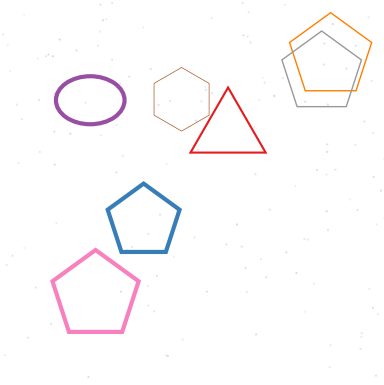[{"shape": "triangle", "thickness": 1.5, "radius": 0.56, "center": [0.592, 0.66]}, {"shape": "pentagon", "thickness": 3, "radius": 0.49, "center": [0.373, 0.425]}, {"shape": "oval", "thickness": 3, "radius": 0.45, "center": [0.234, 0.74]}, {"shape": "pentagon", "thickness": 1, "radius": 0.56, "center": [0.859, 0.855]}, {"shape": "hexagon", "thickness": 0.5, "radius": 0.41, "center": [0.472, 0.742]}, {"shape": "pentagon", "thickness": 3, "radius": 0.59, "center": [0.248, 0.233]}, {"shape": "pentagon", "thickness": 1, "radius": 0.54, "center": [0.836, 0.811]}]